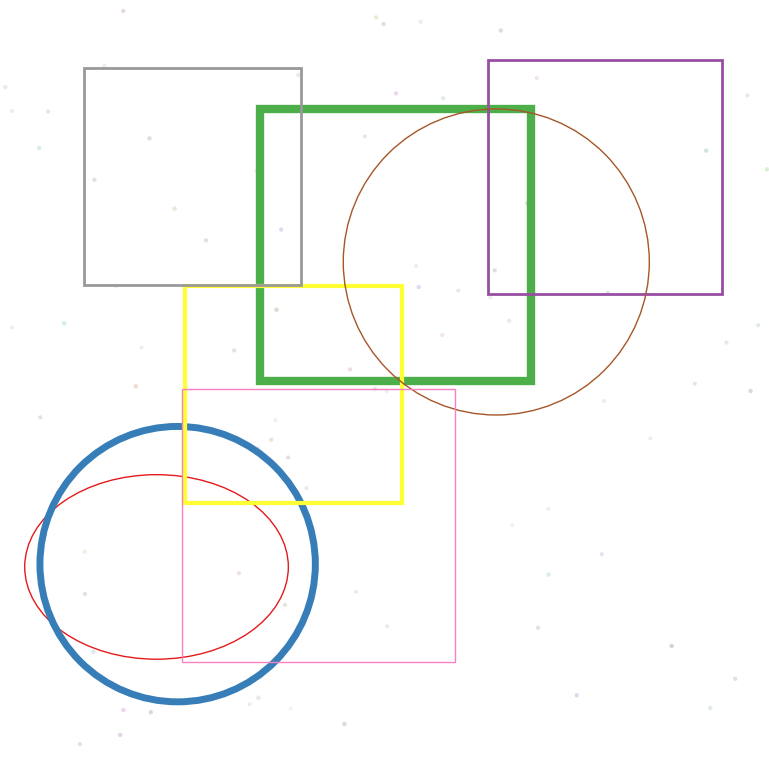[{"shape": "oval", "thickness": 0.5, "radius": 0.86, "center": [0.203, 0.264]}, {"shape": "circle", "thickness": 2.5, "radius": 0.89, "center": [0.231, 0.267]}, {"shape": "square", "thickness": 3, "radius": 0.88, "center": [0.514, 0.682]}, {"shape": "square", "thickness": 1, "radius": 0.76, "center": [0.786, 0.77]}, {"shape": "square", "thickness": 1.5, "radius": 0.7, "center": [0.381, 0.488]}, {"shape": "circle", "thickness": 0.5, "radius": 0.99, "center": [0.645, 0.66]}, {"shape": "square", "thickness": 0.5, "radius": 0.89, "center": [0.413, 0.318]}, {"shape": "square", "thickness": 1, "radius": 0.71, "center": [0.25, 0.77]}]